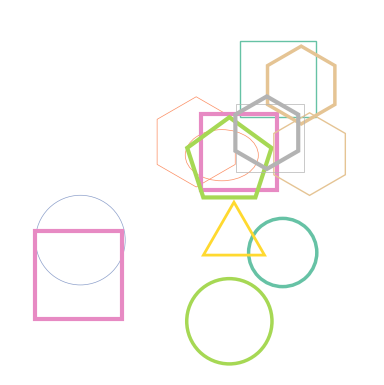[{"shape": "circle", "thickness": 2.5, "radius": 0.44, "center": [0.734, 0.344]}, {"shape": "square", "thickness": 1, "radius": 0.5, "center": [0.722, 0.795]}, {"shape": "hexagon", "thickness": 0.5, "radius": 0.59, "center": [0.51, 0.632]}, {"shape": "oval", "thickness": 0.5, "radius": 0.47, "center": [0.576, 0.597]}, {"shape": "circle", "thickness": 0.5, "radius": 0.58, "center": [0.209, 0.376]}, {"shape": "square", "thickness": 3, "radius": 0.49, "center": [0.62, 0.605]}, {"shape": "square", "thickness": 3, "radius": 0.57, "center": [0.204, 0.286]}, {"shape": "pentagon", "thickness": 3, "radius": 0.58, "center": [0.596, 0.58]}, {"shape": "circle", "thickness": 2.5, "radius": 0.55, "center": [0.596, 0.166]}, {"shape": "triangle", "thickness": 2, "radius": 0.46, "center": [0.608, 0.383]}, {"shape": "hexagon", "thickness": 2.5, "radius": 0.51, "center": [0.782, 0.779]}, {"shape": "hexagon", "thickness": 1, "radius": 0.54, "center": [0.804, 0.6]}, {"shape": "hexagon", "thickness": 3, "radius": 0.47, "center": [0.693, 0.655]}, {"shape": "square", "thickness": 0.5, "radius": 0.44, "center": [0.7, 0.642]}]